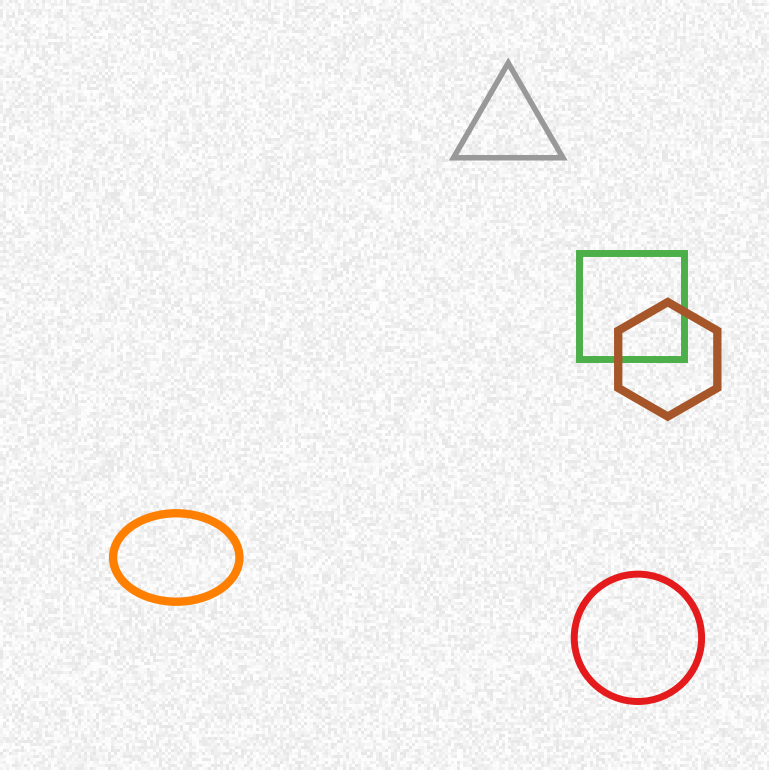[{"shape": "circle", "thickness": 2.5, "radius": 0.41, "center": [0.828, 0.172]}, {"shape": "square", "thickness": 2.5, "radius": 0.34, "center": [0.82, 0.602]}, {"shape": "oval", "thickness": 3, "radius": 0.41, "center": [0.229, 0.276]}, {"shape": "hexagon", "thickness": 3, "radius": 0.37, "center": [0.867, 0.533]}, {"shape": "triangle", "thickness": 2, "radius": 0.41, "center": [0.66, 0.836]}]